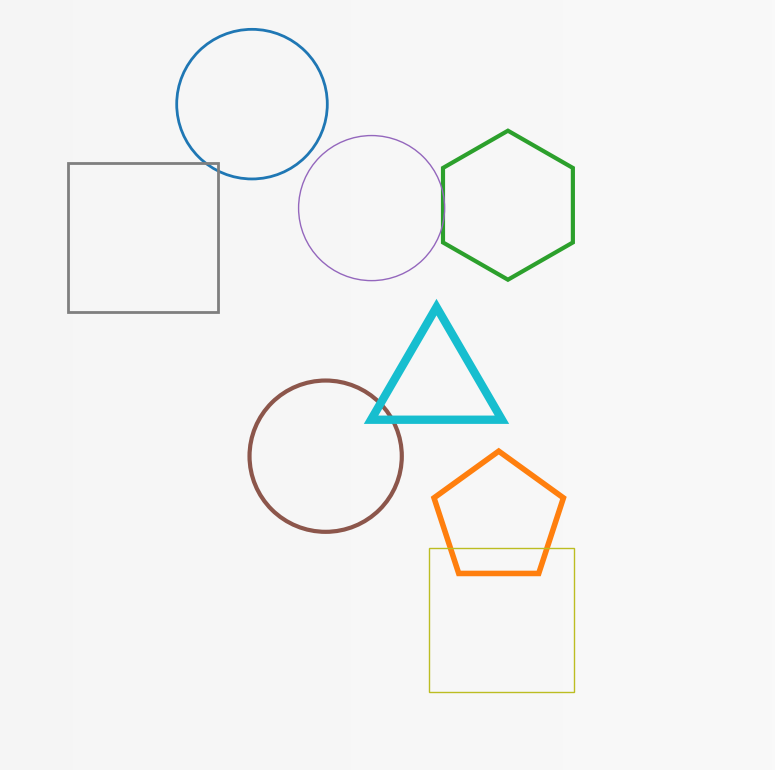[{"shape": "circle", "thickness": 1, "radius": 0.49, "center": [0.325, 0.865]}, {"shape": "pentagon", "thickness": 2, "radius": 0.44, "center": [0.644, 0.326]}, {"shape": "hexagon", "thickness": 1.5, "radius": 0.48, "center": [0.655, 0.733]}, {"shape": "circle", "thickness": 0.5, "radius": 0.47, "center": [0.479, 0.73]}, {"shape": "circle", "thickness": 1.5, "radius": 0.49, "center": [0.42, 0.408]}, {"shape": "square", "thickness": 1, "radius": 0.48, "center": [0.185, 0.692]}, {"shape": "square", "thickness": 0.5, "radius": 0.47, "center": [0.647, 0.194]}, {"shape": "triangle", "thickness": 3, "radius": 0.49, "center": [0.563, 0.504]}]